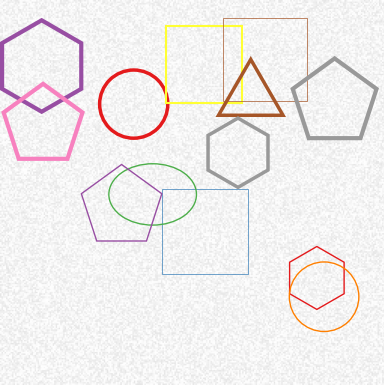[{"shape": "circle", "thickness": 2.5, "radius": 0.44, "center": [0.347, 0.73]}, {"shape": "hexagon", "thickness": 1, "radius": 0.41, "center": [0.823, 0.278]}, {"shape": "square", "thickness": 0.5, "radius": 0.55, "center": [0.532, 0.398]}, {"shape": "oval", "thickness": 1, "radius": 0.57, "center": [0.397, 0.495]}, {"shape": "hexagon", "thickness": 3, "radius": 0.59, "center": [0.108, 0.829]}, {"shape": "pentagon", "thickness": 1, "radius": 0.55, "center": [0.316, 0.463]}, {"shape": "circle", "thickness": 1, "radius": 0.45, "center": [0.842, 0.229]}, {"shape": "square", "thickness": 1.5, "radius": 0.5, "center": [0.53, 0.833]}, {"shape": "triangle", "thickness": 2.5, "radius": 0.48, "center": [0.651, 0.749]}, {"shape": "square", "thickness": 0.5, "radius": 0.54, "center": [0.688, 0.845]}, {"shape": "pentagon", "thickness": 3, "radius": 0.54, "center": [0.112, 0.675]}, {"shape": "pentagon", "thickness": 3, "radius": 0.57, "center": [0.869, 0.734]}, {"shape": "hexagon", "thickness": 2.5, "radius": 0.45, "center": [0.618, 0.603]}]